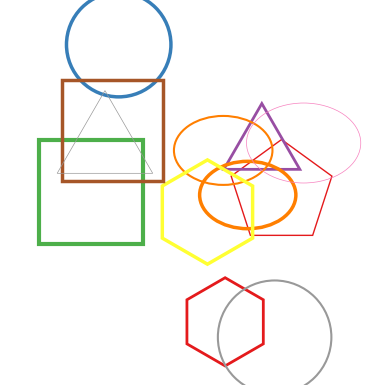[{"shape": "pentagon", "thickness": 1, "radius": 0.69, "center": [0.731, 0.5]}, {"shape": "hexagon", "thickness": 2, "radius": 0.57, "center": [0.585, 0.164]}, {"shape": "circle", "thickness": 2.5, "radius": 0.68, "center": [0.308, 0.884]}, {"shape": "square", "thickness": 3, "radius": 0.68, "center": [0.237, 0.501]}, {"shape": "triangle", "thickness": 2, "radius": 0.57, "center": [0.68, 0.617]}, {"shape": "oval", "thickness": 1.5, "radius": 0.64, "center": [0.58, 0.609]}, {"shape": "oval", "thickness": 2.5, "radius": 0.62, "center": [0.643, 0.493]}, {"shape": "hexagon", "thickness": 2.5, "radius": 0.68, "center": [0.539, 0.449]}, {"shape": "square", "thickness": 2.5, "radius": 0.66, "center": [0.292, 0.662]}, {"shape": "oval", "thickness": 0.5, "radius": 0.74, "center": [0.789, 0.629]}, {"shape": "triangle", "thickness": 0.5, "radius": 0.72, "center": [0.273, 0.621]}, {"shape": "circle", "thickness": 1.5, "radius": 0.74, "center": [0.713, 0.124]}]